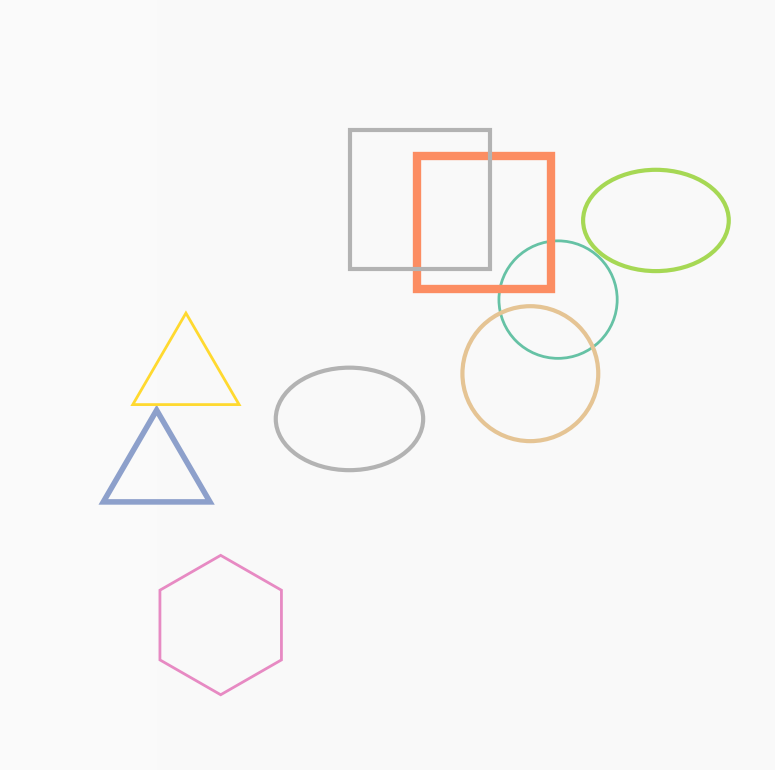[{"shape": "circle", "thickness": 1, "radius": 0.38, "center": [0.72, 0.611]}, {"shape": "square", "thickness": 3, "radius": 0.43, "center": [0.625, 0.711]}, {"shape": "triangle", "thickness": 2, "radius": 0.4, "center": [0.202, 0.388]}, {"shape": "hexagon", "thickness": 1, "radius": 0.45, "center": [0.285, 0.188]}, {"shape": "oval", "thickness": 1.5, "radius": 0.47, "center": [0.846, 0.714]}, {"shape": "triangle", "thickness": 1, "radius": 0.4, "center": [0.24, 0.514]}, {"shape": "circle", "thickness": 1.5, "radius": 0.44, "center": [0.684, 0.515]}, {"shape": "oval", "thickness": 1.5, "radius": 0.48, "center": [0.451, 0.456]}, {"shape": "square", "thickness": 1.5, "radius": 0.45, "center": [0.542, 0.741]}]